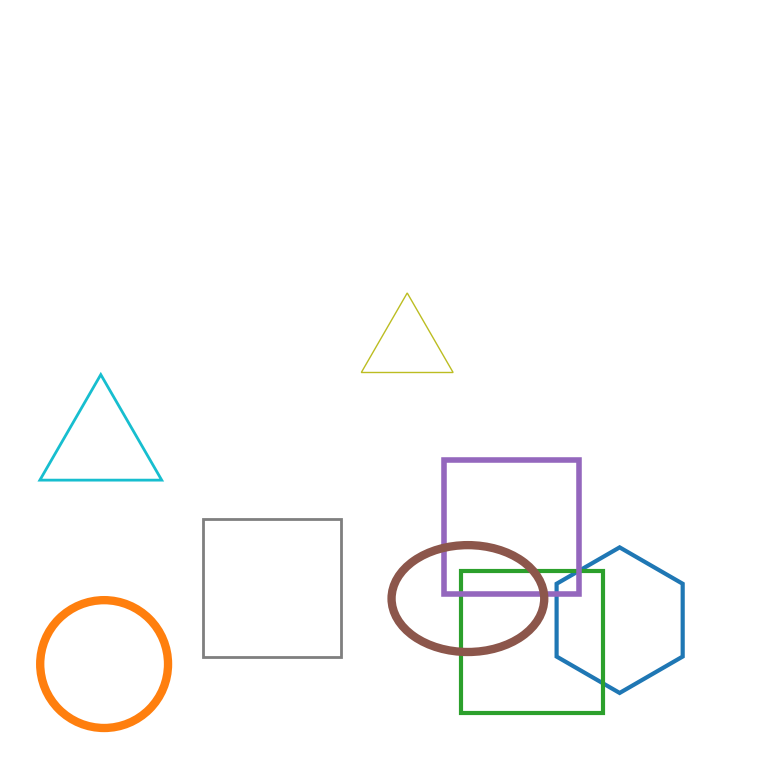[{"shape": "hexagon", "thickness": 1.5, "radius": 0.47, "center": [0.805, 0.195]}, {"shape": "circle", "thickness": 3, "radius": 0.42, "center": [0.135, 0.138]}, {"shape": "square", "thickness": 1.5, "radius": 0.46, "center": [0.691, 0.166]}, {"shape": "square", "thickness": 2, "radius": 0.44, "center": [0.664, 0.315]}, {"shape": "oval", "thickness": 3, "radius": 0.5, "center": [0.608, 0.223]}, {"shape": "square", "thickness": 1, "radius": 0.45, "center": [0.353, 0.236]}, {"shape": "triangle", "thickness": 0.5, "radius": 0.34, "center": [0.529, 0.551]}, {"shape": "triangle", "thickness": 1, "radius": 0.46, "center": [0.131, 0.422]}]